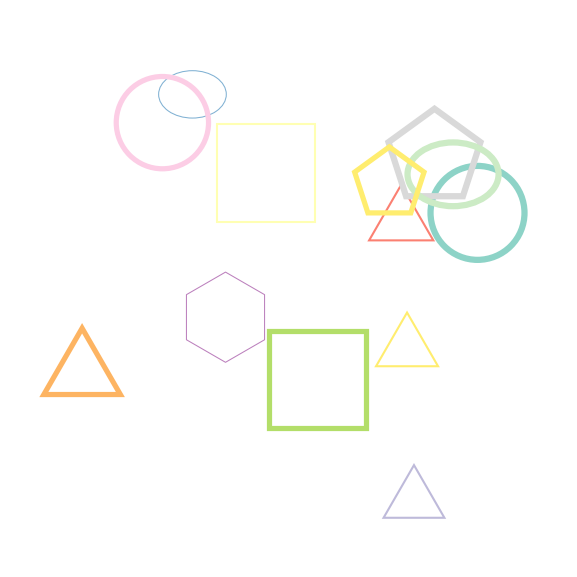[{"shape": "circle", "thickness": 3, "radius": 0.41, "center": [0.827, 0.631]}, {"shape": "square", "thickness": 1, "radius": 0.42, "center": [0.461, 0.7]}, {"shape": "triangle", "thickness": 1, "radius": 0.3, "center": [0.717, 0.133]}, {"shape": "triangle", "thickness": 1, "radius": 0.32, "center": [0.695, 0.615]}, {"shape": "oval", "thickness": 0.5, "radius": 0.29, "center": [0.333, 0.836]}, {"shape": "triangle", "thickness": 2.5, "radius": 0.38, "center": [0.142, 0.354]}, {"shape": "square", "thickness": 2.5, "radius": 0.42, "center": [0.55, 0.342]}, {"shape": "circle", "thickness": 2.5, "radius": 0.4, "center": [0.281, 0.787]}, {"shape": "pentagon", "thickness": 3, "radius": 0.42, "center": [0.752, 0.727]}, {"shape": "hexagon", "thickness": 0.5, "radius": 0.39, "center": [0.39, 0.45]}, {"shape": "oval", "thickness": 3, "radius": 0.39, "center": [0.785, 0.697]}, {"shape": "pentagon", "thickness": 2.5, "radius": 0.32, "center": [0.674, 0.682]}, {"shape": "triangle", "thickness": 1, "radius": 0.31, "center": [0.705, 0.396]}]